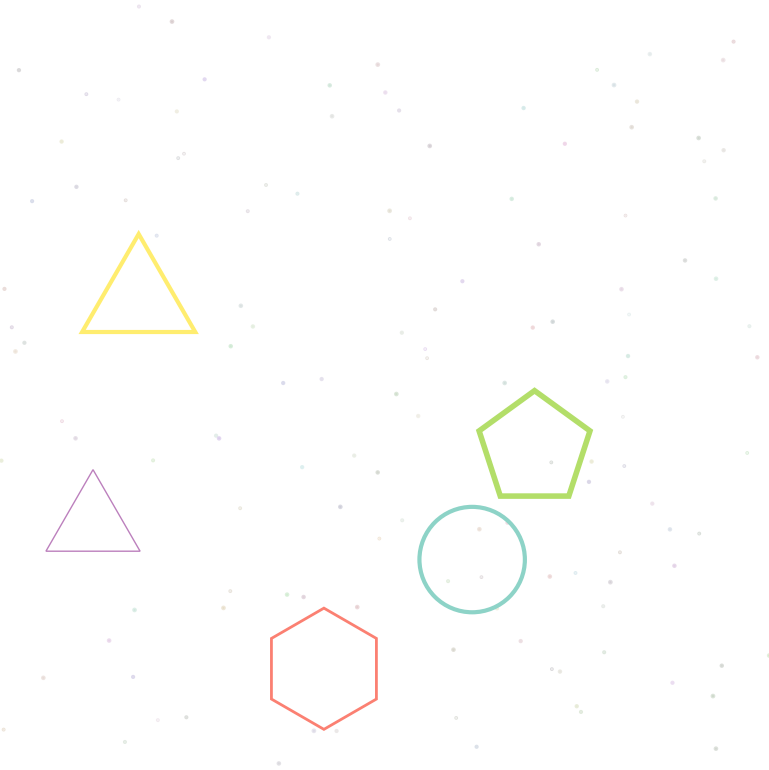[{"shape": "circle", "thickness": 1.5, "radius": 0.34, "center": [0.613, 0.273]}, {"shape": "hexagon", "thickness": 1, "radius": 0.39, "center": [0.421, 0.132]}, {"shape": "pentagon", "thickness": 2, "radius": 0.38, "center": [0.694, 0.417]}, {"shape": "triangle", "thickness": 0.5, "radius": 0.35, "center": [0.121, 0.319]}, {"shape": "triangle", "thickness": 1.5, "radius": 0.42, "center": [0.18, 0.611]}]